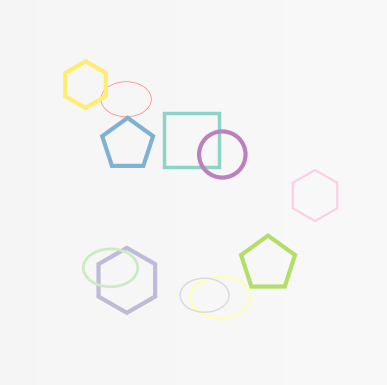[{"shape": "square", "thickness": 2.5, "radius": 0.35, "center": [0.494, 0.637]}, {"shape": "oval", "thickness": 1.5, "radius": 0.39, "center": [0.569, 0.228]}, {"shape": "hexagon", "thickness": 3, "radius": 0.42, "center": [0.327, 0.272]}, {"shape": "oval", "thickness": 0.5, "radius": 0.32, "center": [0.326, 0.742]}, {"shape": "pentagon", "thickness": 3, "radius": 0.34, "center": [0.329, 0.625]}, {"shape": "pentagon", "thickness": 3, "radius": 0.37, "center": [0.692, 0.315]}, {"shape": "hexagon", "thickness": 1.5, "radius": 0.33, "center": [0.813, 0.492]}, {"shape": "oval", "thickness": 1, "radius": 0.32, "center": [0.528, 0.233]}, {"shape": "circle", "thickness": 3, "radius": 0.3, "center": [0.574, 0.599]}, {"shape": "oval", "thickness": 2, "radius": 0.35, "center": [0.285, 0.304]}, {"shape": "hexagon", "thickness": 3, "radius": 0.3, "center": [0.221, 0.78]}]